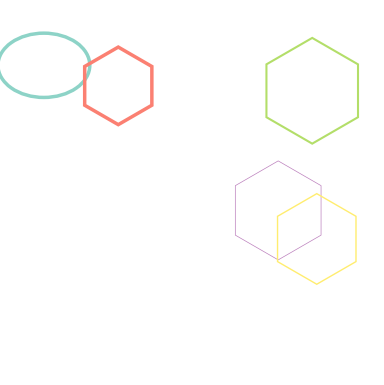[{"shape": "oval", "thickness": 2.5, "radius": 0.6, "center": [0.114, 0.83]}, {"shape": "hexagon", "thickness": 2.5, "radius": 0.5, "center": [0.307, 0.777]}, {"shape": "hexagon", "thickness": 1.5, "radius": 0.69, "center": [0.811, 0.764]}, {"shape": "hexagon", "thickness": 0.5, "radius": 0.64, "center": [0.723, 0.454]}, {"shape": "hexagon", "thickness": 1, "radius": 0.59, "center": [0.823, 0.379]}]